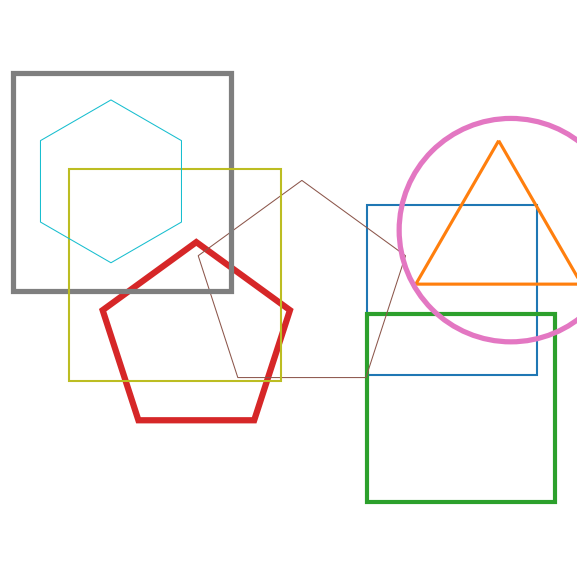[{"shape": "square", "thickness": 1, "radius": 0.73, "center": [0.783, 0.497]}, {"shape": "triangle", "thickness": 1.5, "radius": 0.83, "center": [0.863, 0.59]}, {"shape": "square", "thickness": 2, "radius": 0.81, "center": [0.798, 0.292]}, {"shape": "pentagon", "thickness": 3, "radius": 0.85, "center": [0.34, 0.409]}, {"shape": "pentagon", "thickness": 0.5, "radius": 0.94, "center": [0.523, 0.498]}, {"shape": "circle", "thickness": 2.5, "radius": 0.97, "center": [0.885, 0.601]}, {"shape": "square", "thickness": 2.5, "radius": 0.95, "center": [0.211, 0.684]}, {"shape": "square", "thickness": 1, "radius": 0.92, "center": [0.302, 0.522]}, {"shape": "hexagon", "thickness": 0.5, "radius": 0.7, "center": [0.192, 0.685]}]